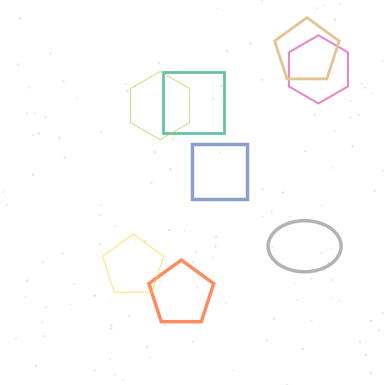[{"shape": "square", "thickness": 2, "radius": 0.4, "center": [0.503, 0.734]}, {"shape": "pentagon", "thickness": 2.5, "radius": 0.44, "center": [0.471, 0.236]}, {"shape": "square", "thickness": 2.5, "radius": 0.36, "center": [0.571, 0.554]}, {"shape": "hexagon", "thickness": 1.5, "radius": 0.44, "center": [0.827, 0.82]}, {"shape": "hexagon", "thickness": 0.5, "radius": 0.44, "center": [0.416, 0.726]}, {"shape": "pentagon", "thickness": 0.5, "radius": 0.42, "center": [0.346, 0.309]}, {"shape": "pentagon", "thickness": 2, "radius": 0.44, "center": [0.797, 0.866]}, {"shape": "oval", "thickness": 2.5, "radius": 0.47, "center": [0.791, 0.36]}]